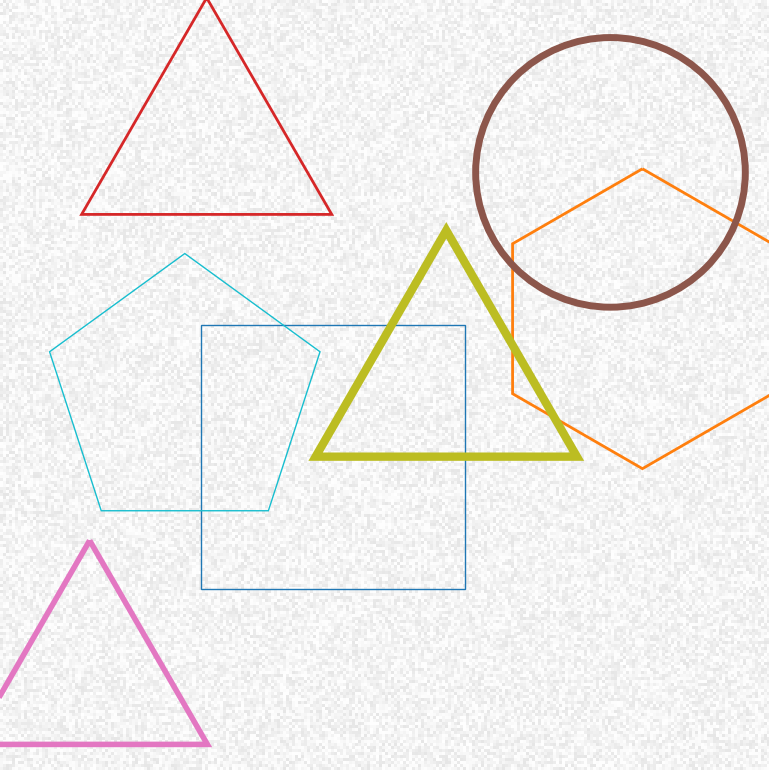[{"shape": "square", "thickness": 0.5, "radius": 0.86, "center": [0.432, 0.407]}, {"shape": "hexagon", "thickness": 1, "radius": 0.97, "center": [0.834, 0.586]}, {"shape": "triangle", "thickness": 1, "radius": 0.94, "center": [0.268, 0.815]}, {"shape": "circle", "thickness": 2.5, "radius": 0.88, "center": [0.793, 0.776]}, {"shape": "triangle", "thickness": 2, "radius": 0.88, "center": [0.116, 0.122]}, {"shape": "triangle", "thickness": 3, "radius": 0.98, "center": [0.58, 0.505]}, {"shape": "pentagon", "thickness": 0.5, "radius": 0.92, "center": [0.24, 0.486]}]